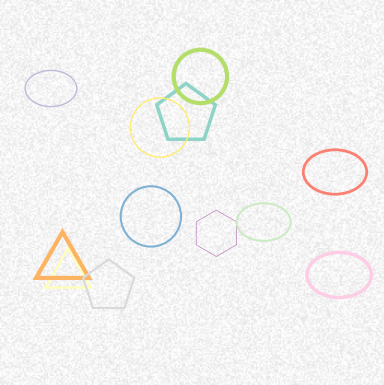[{"shape": "pentagon", "thickness": 2.5, "radius": 0.4, "center": [0.483, 0.703]}, {"shape": "triangle", "thickness": 1.5, "radius": 0.34, "center": [0.177, 0.287]}, {"shape": "oval", "thickness": 1, "radius": 0.34, "center": [0.132, 0.77]}, {"shape": "oval", "thickness": 2, "radius": 0.41, "center": [0.87, 0.553]}, {"shape": "circle", "thickness": 1.5, "radius": 0.39, "center": [0.392, 0.438]}, {"shape": "triangle", "thickness": 3, "radius": 0.4, "center": [0.162, 0.318]}, {"shape": "circle", "thickness": 3, "radius": 0.35, "center": [0.521, 0.801]}, {"shape": "oval", "thickness": 2.5, "radius": 0.42, "center": [0.881, 0.286]}, {"shape": "pentagon", "thickness": 1.5, "radius": 0.35, "center": [0.282, 0.257]}, {"shape": "hexagon", "thickness": 0.5, "radius": 0.3, "center": [0.562, 0.394]}, {"shape": "oval", "thickness": 1.5, "radius": 0.35, "center": [0.685, 0.423]}, {"shape": "circle", "thickness": 1, "radius": 0.38, "center": [0.415, 0.669]}]